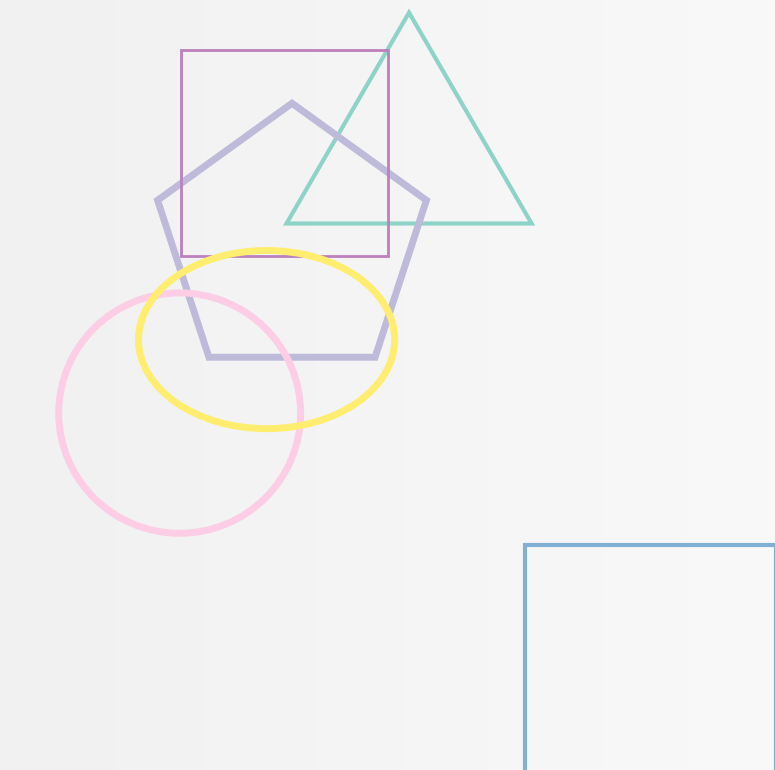[{"shape": "triangle", "thickness": 1.5, "radius": 0.91, "center": [0.528, 0.801]}, {"shape": "pentagon", "thickness": 2.5, "radius": 0.91, "center": [0.377, 0.684]}, {"shape": "square", "thickness": 1.5, "radius": 0.81, "center": [0.839, 0.131]}, {"shape": "circle", "thickness": 2.5, "radius": 0.78, "center": [0.232, 0.464]}, {"shape": "square", "thickness": 1, "radius": 0.67, "center": [0.367, 0.801]}, {"shape": "oval", "thickness": 2.5, "radius": 0.83, "center": [0.344, 0.559]}]